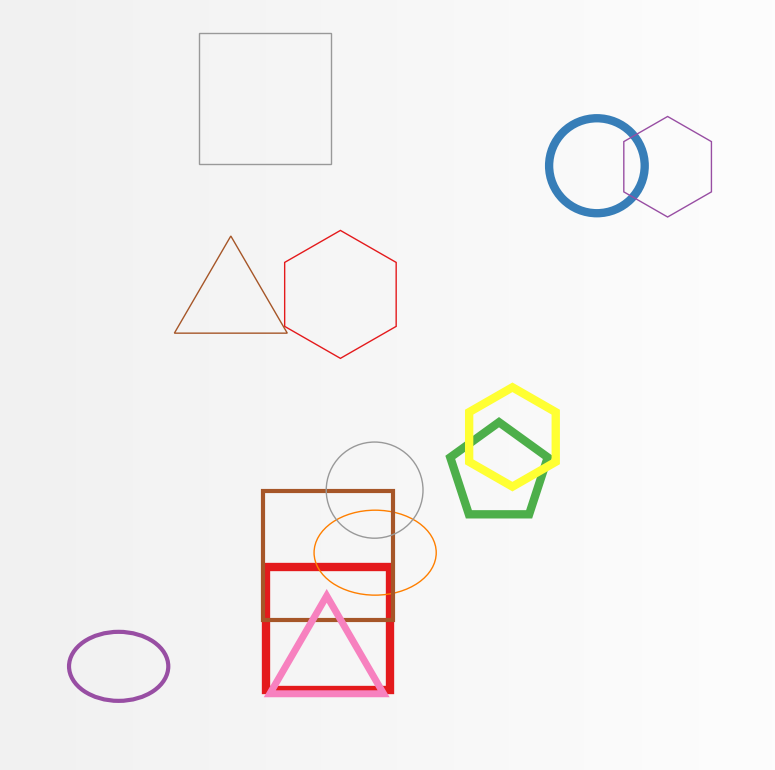[{"shape": "square", "thickness": 3, "radius": 0.4, "center": [0.424, 0.184]}, {"shape": "hexagon", "thickness": 0.5, "radius": 0.42, "center": [0.439, 0.618]}, {"shape": "circle", "thickness": 3, "radius": 0.31, "center": [0.77, 0.785]}, {"shape": "pentagon", "thickness": 3, "radius": 0.33, "center": [0.644, 0.386]}, {"shape": "oval", "thickness": 1.5, "radius": 0.32, "center": [0.153, 0.135]}, {"shape": "hexagon", "thickness": 0.5, "radius": 0.33, "center": [0.861, 0.783]}, {"shape": "oval", "thickness": 0.5, "radius": 0.39, "center": [0.484, 0.282]}, {"shape": "hexagon", "thickness": 3, "radius": 0.32, "center": [0.661, 0.433]}, {"shape": "square", "thickness": 1.5, "radius": 0.42, "center": [0.423, 0.279]}, {"shape": "triangle", "thickness": 0.5, "radius": 0.42, "center": [0.298, 0.609]}, {"shape": "triangle", "thickness": 2.5, "radius": 0.42, "center": [0.422, 0.141]}, {"shape": "square", "thickness": 0.5, "radius": 0.43, "center": [0.342, 0.873]}, {"shape": "circle", "thickness": 0.5, "radius": 0.31, "center": [0.483, 0.363]}]